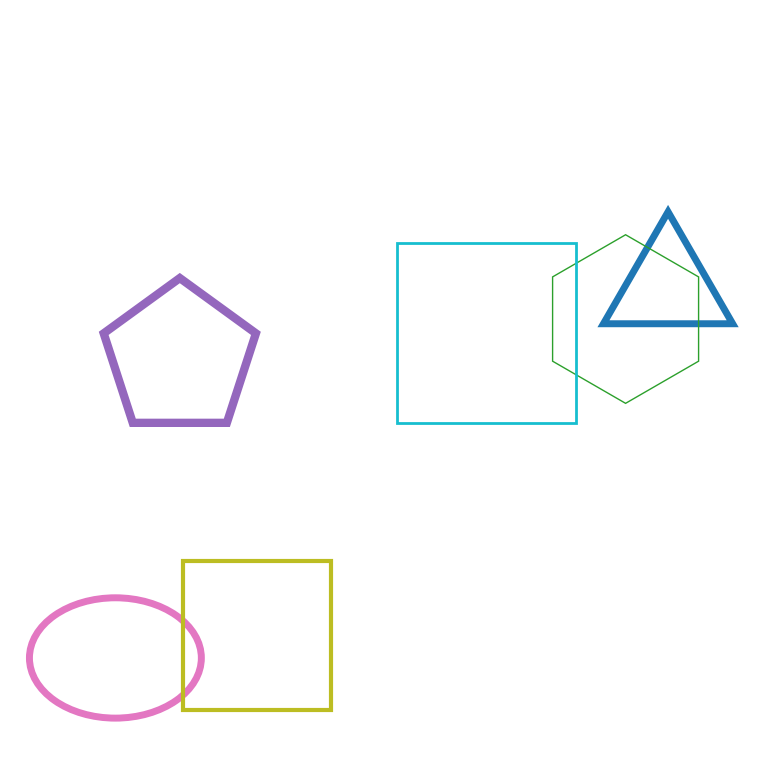[{"shape": "triangle", "thickness": 2.5, "radius": 0.48, "center": [0.868, 0.628]}, {"shape": "hexagon", "thickness": 0.5, "radius": 0.55, "center": [0.812, 0.586]}, {"shape": "pentagon", "thickness": 3, "radius": 0.52, "center": [0.234, 0.535]}, {"shape": "oval", "thickness": 2.5, "radius": 0.56, "center": [0.15, 0.146]}, {"shape": "square", "thickness": 1.5, "radius": 0.48, "center": [0.334, 0.174]}, {"shape": "square", "thickness": 1, "radius": 0.58, "center": [0.632, 0.568]}]